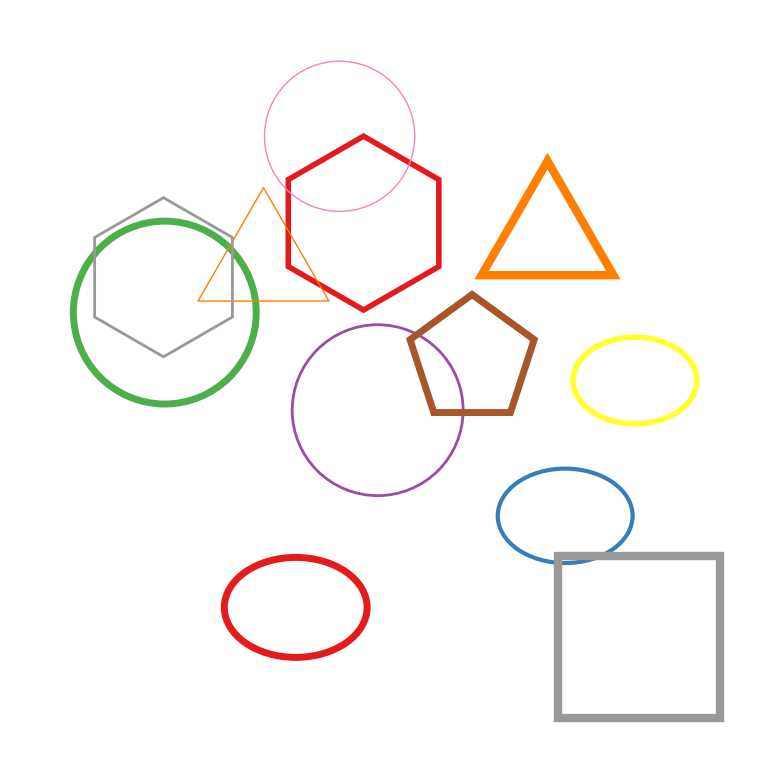[{"shape": "oval", "thickness": 2.5, "radius": 0.46, "center": [0.384, 0.211]}, {"shape": "hexagon", "thickness": 2, "radius": 0.56, "center": [0.472, 0.71]}, {"shape": "oval", "thickness": 1.5, "radius": 0.44, "center": [0.734, 0.33]}, {"shape": "circle", "thickness": 2.5, "radius": 0.59, "center": [0.214, 0.594]}, {"shape": "circle", "thickness": 1, "radius": 0.55, "center": [0.49, 0.467]}, {"shape": "triangle", "thickness": 3, "radius": 0.49, "center": [0.711, 0.692]}, {"shape": "triangle", "thickness": 0.5, "radius": 0.49, "center": [0.342, 0.658]}, {"shape": "oval", "thickness": 2, "radius": 0.4, "center": [0.825, 0.506]}, {"shape": "pentagon", "thickness": 2.5, "radius": 0.42, "center": [0.613, 0.533]}, {"shape": "circle", "thickness": 0.5, "radius": 0.49, "center": [0.441, 0.823]}, {"shape": "hexagon", "thickness": 1, "radius": 0.52, "center": [0.212, 0.64]}, {"shape": "square", "thickness": 3, "radius": 0.53, "center": [0.83, 0.172]}]